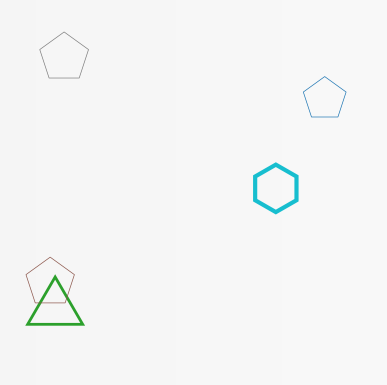[{"shape": "pentagon", "thickness": 0.5, "radius": 0.29, "center": [0.838, 0.743]}, {"shape": "triangle", "thickness": 2, "radius": 0.41, "center": [0.142, 0.199]}, {"shape": "pentagon", "thickness": 0.5, "radius": 0.33, "center": [0.13, 0.266]}, {"shape": "pentagon", "thickness": 0.5, "radius": 0.33, "center": [0.166, 0.851]}, {"shape": "hexagon", "thickness": 3, "radius": 0.31, "center": [0.712, 0.511]}]